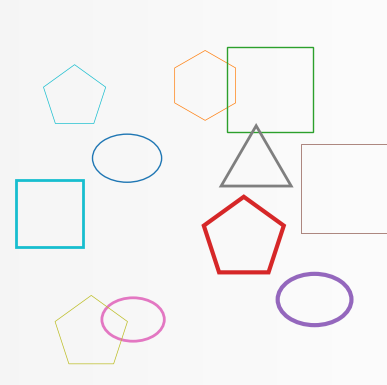[{"shape": "oval", "thickness": 1, "radius": 0.45, "center": [0.328, 0.589]}, {"shape": "hexagon", "thickness": 0.5, "radius": 0.45, "center": [0.529, 0.778]}, {"shape": "square", "thickness": 1, "radius": 0.55, "center": [0.697, 0.767]}, {"shape": "pentagon", "thickness": 3, "radius": 0.54, "center": [0.629, 0.38]}, {"shape": "oval", "thickness": 3, "radius": 0.48, "center": [0.812, 0.222]}, {"shape": "square", "thickness": 0.5, "radius": 0.58, "center": [0.891, 0.511]}, {"shape": "oval", "thickness": 2, "radius": 0.4, "center": [0.343, 0.17]}, {"shape": "triangle", "thickness": 2, "radius": 0.52, "center": [0.661, 0.569]}, {"shape": "pentagon", "thickness": 0.5, "radius": 0.49, "center": [0.236, 0.134]}, {"shape": "square", "thickness": 2, "radius": 0.43, "center": [0.127, 0.446]}, {"shape": "pentagon", "thickness": 0.5, "radius": 0.42, "center": [0.192, 0.748]}]